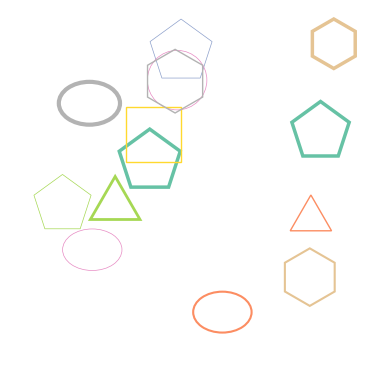[{"shape": "pentagon", "thickness": 2.5, "radius": 0.39, "center": [0.833, 0.658]}, {"shape": "pentagon", "thickness": 2.5, "radius": 0.42, "center": [0.389, 0.581]}, {"shape": "oval", "thickness": 1.5, "radius": 0.38, "center": [0.578, 0.189]}, {"shape": "triangle", "thickness": 1, "radius": 0.31, "center": [0.807, 0.432]}, {"shape": "pentagon", "thickness": 0.5, "radius": 0.42, "center": [0.47, 0.866]}, {"shape": "circle", "thickness": 0.5, "radius": 0.39, "center": [0.46, 0.792]}, {"shape": "oval", "thickness": 0.5, "radius": 0.39, "center": [0.24, 0.351]}, {"shape": "pentagon", "thickness": 0.5, "radius": 0.39, "center": [0.162, 0.469]}, {"shape": "triangle", "thickness": 2, "radius": 0.37, "center": [0.299, 0.467]}, {"shape": "square", "thickness": 1, "radius": 0.36, "center": [0.399, 0.65]}, {"shape": "hexagon", "thickness": 2.5, "radius": 0.32, "center": [0.867, 0.886]}, {"shape": "hexagon", "thickness": 1.5, "radius": 0.37, "center": [0.805, 0.28]}, {"shape": "oval", "thickness": 3, "radius": 0.4, "center": [0.232, 0.732]}, {"shape": "hexagon", "thickness": 1, "radius": 0.41, "center": [0.455, 0.789]}]